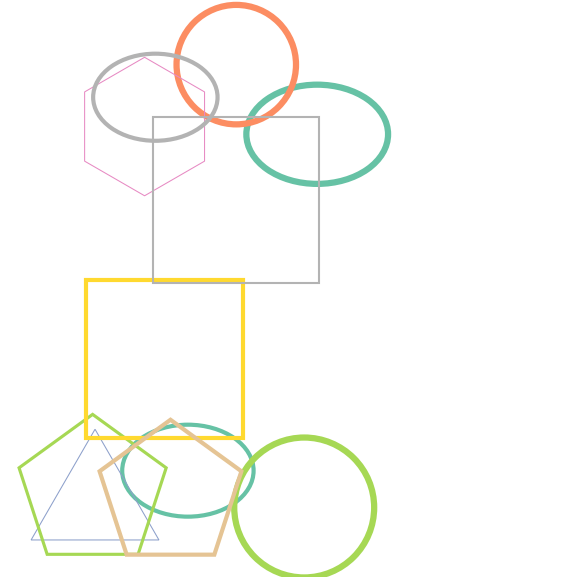[{"shape": "oval", "thickness": 3, "radius": 0.61, "center": [0.549, 0.767]}, {"shape": "oval", "thickness": 2, "radius": 0.57, "center": [0.325, 0.184]}, {"shape": "circle", "thickness": 3, "radius": 0.52, "center": [0.409, 0.887]}, {"shape": "triangle", "thickness": 0.5, "radius": 0.64, "center": [0.165, 0.128]}, {"shape": "hexagon", "thickness": 0.5, "radius": 0.6, "center": [0.25, 0.78]}, {"shape": "circle", "thickness": 3, "radius": 0.61, "center": [0.527, 0.12]}, {"shape": "pentagon", "thickness": 1.5, "radius": 0.67, "center": [0.16, 0.148]}, {"shape": "square", "thickness": 2, "radius": 0.68, "center": [0.285, 0.378]}, {"shape": "pentagon", "thickness": 2, "radius": 0.65, "center": [0.295, 0.143]}, {"shape": "oval", "thickness": 2, "radius": 0.54, "center": [0.269, 0.831]}, {"shape": "square", "thickness": 1, "radius": 0.72, "center": [0.408, 0.653]}]